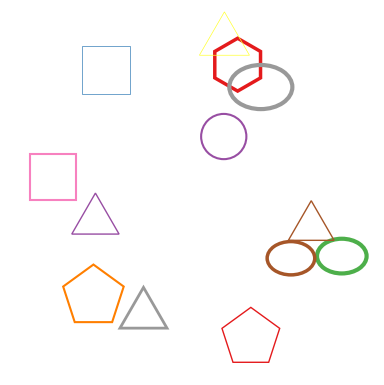[{"shape": "pentagon", "thickness": 1, "radius": 0.39, "center": [0.652, 0.123]}, {"shape": "hexagon", "thickness": 2.5, "radius": 0.34, "center": [0.617, 0.832]}, {"shape": "square", "thickness": 0.5, "radius": 0.31, "center": [0.275, 0.818]}, {"shape": "oval", "thickness": 3, "radius": 0.32, "center": [0.888, 0.335]}, {"shape": "triangle", "thickness": 1, "radius": 0.35, "center": [0.248, 0.427]}, {"shape": "circle", "thickness": 1.5, "radius": 0.29, "center": [0.581, 0.645]}, {"shape": "pentagon", "thickness": 1.5, "radius": 0.41, "center": [0.243, 0.23]}, {"shape": "triangle", "thickness": 0.5, "radius": 0.38, "center": [0.583, 0.894]}, {"shape": "triangle", "thickness": 1, "radius": 0.34, "center": [0.808, 0.41]}, {"shape": "oval", "thickness": 2.5, "radius": 0.31, "center": [0.756, 0.329]}, {"shape": "square", "thickness": 1.5, "radius": 0.3, "center": [0.137, 0.54]}, {"shape": "triangle", "thickness": 2, "radius": 0.35, "center": [0.373, 0.183]}, {"shape": "oval", "thickness": 3, "radius": 0.41, "center": [0.678, 0.774]}]